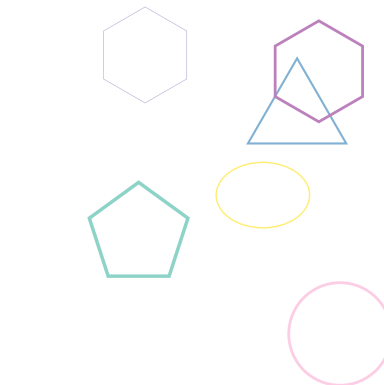[{"shape": "pentagon", "thickness": 2.5, "radius": 0.67, "center": [0.36, 0.392]}, {"shape": "hexagon", "thickness": 0.5, "radius": 0.62, "center": [0.377, 0.857]}, {"shape": "triangle", "thickness": 1.5, "radius": 0.74, "center": [0.772, 0.701]}, {"shape": "circle", "thickness": 2, "radius": 0.67, "center": [0.883, 0.133]}, {"shape": "hexagon", "thickness": 2, "radius": 0.66, "center": [0.828, 0.815]}, {"shape": "oval", "thickness": 1, "radius": 0.61, "center": [0.683, 0.493]}]